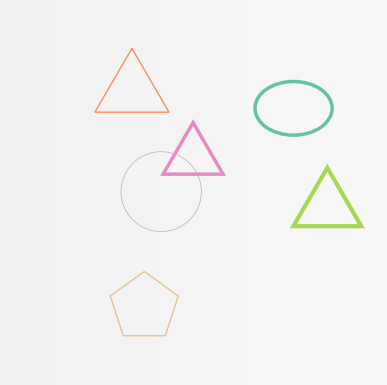[{"shape": "oval", "thickness": 2.5, "radius": 0.5, "center": [0.758, 0.719]}, {"shape": "triangle", "thickness": 1, "radius": 0.55, "center": [0.341, 0.764]}, {"shape": "triangle", "thickness": 2.5, "radius": 0.45, "center": [0.498, 0.592]}, {"shape": "triangle", "thickness": 3, "radius": 0.51, "center": [0.845, 0.463]}, {"shape": "pentagon", "thickness": 1, "radius": 0.46, "center": [0.372, 0.203]}, {"shape": "circle", "thickness": 0.5, "radius": 0.52, "center": [0.416, 0.502]}]